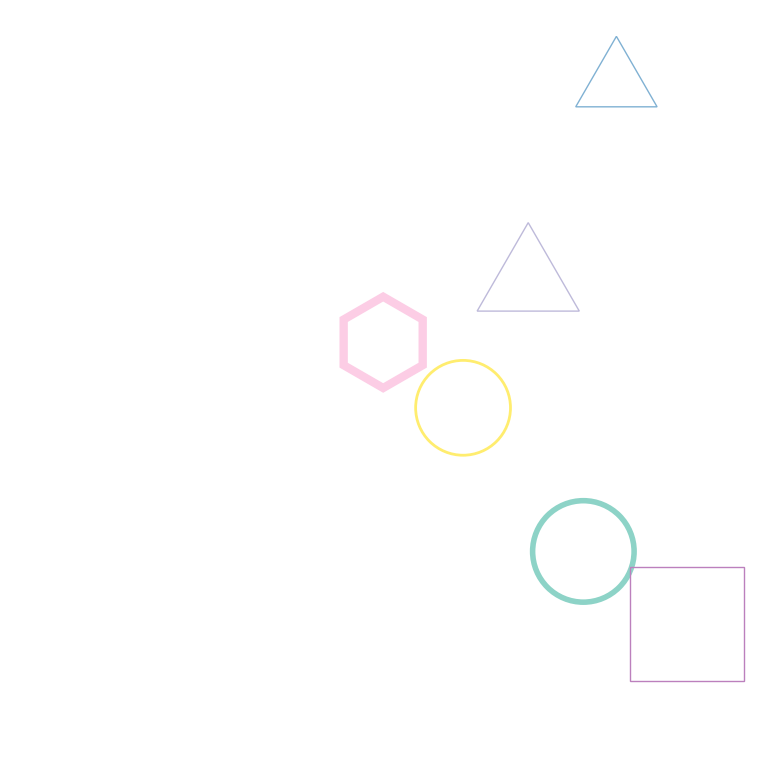[{"shape": "circle", "thickness": 2, "radius": 0.33, "center": [0.758, 0.284]}, {"shape": "triangle", "thickness": 0.5, "radius": 0.38, "center": [0.686, 0.634]}, {"shape": "triangle", "thickness": 0.5, "radius": 0.3, "center": [0.801, 0.892]}, {"shape": "hexagon", "thickness": 3, "radius": 0.3, "center": [0.498, 0.555]}, {"shape": "square", "thickness": 0.5, "radius": 0.37, "center": [0.892, 0.19]}, {"shape": "circle", "thickness": 1, "radius": 0.31, "center": [0.601, 0.47]}]